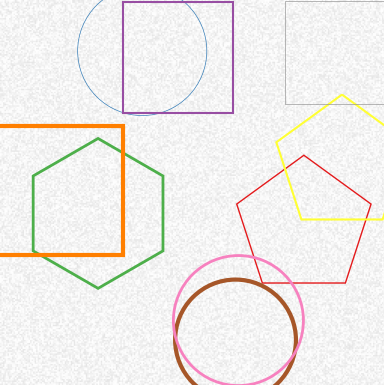[{"shape": "pentagon", "thickness": 1, "radius": 0.92, "center": [0.789, 0.413]}, {"shape": "circle", "thickness": 0.5, "radius": 0.84, "center": [0.369, 0.868]}, {"shape": "hexagon", "thickness": 2, "radius": 0.97, "center": [0.255, 0.446]}, {"shape": "square", "thickness": 1.5, "radius": 0.72, "center": [0.462, 0.85]}, {"shape": "square", "thickness": 3, "radius": 0.84, "center": [0.151, 0.505]}, {"shape": "pentagon", "thickness": 1.5, "radius": 0.9, "center": [0.888, 0.575]}, {"shape": "circle", "thickness": 3, "radius": 0.78, "center": [0.612, 0.117]}, {"shape": "circle", "thickness": 2, "radius": 0.84, "center": [0.619, 0.167]}, {"shape": "square", "thickness": 0.5, "radius": 0.67, "center": [0.875, 0.864]}]